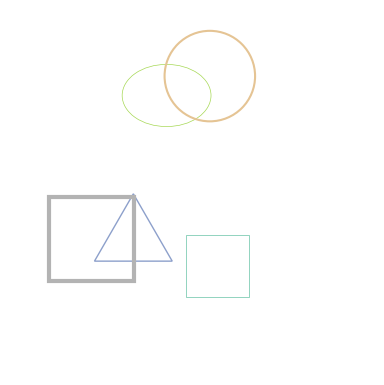[{"shape": "square", "thickness": 0.5, "radius": 0.41, "center": [0.566, 0.309]}, {"shape": "triangle", "thickness": 1, "radius": 0.58, "center": [0.346, 0.38]}, {"shape": "oval", "thickness": 0.5, "radius": 0.58, "center": [0.433, 0.752]}, {"shape": "circle", "thickness": 1.5, "radius": 0.59, "center": [0.545, 0.802]}, {"shape": "square", "thickness": 3, "radius": 0.55, "center": [0.237, 0.379]}]